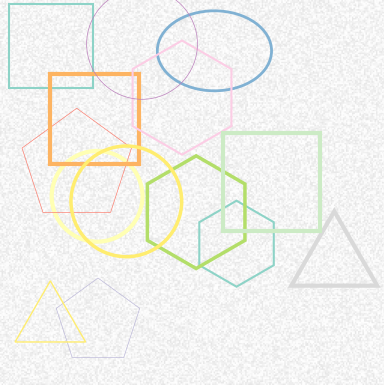[{"shape": "hexagon", "thickness": 1.5, "radius": 0.56, "center": [0.614, 0.367]}, {"shape": "square", "thickness": 1.5, "radius": 0.55, "center": [0.132, 0.88]}, {"shape": "circle", "thickness": 3, "radius": 0.59, "center": [0.252, 0.49]}, {"shape": "pentagon", "thickness": 0.5, "radius": 0.57, "center": [0.254, 0.164]}, {"shape": "pentagon", "thickness": 0.5, "radius": 0.75, "center": [0.199, 0.569]}, {"shape": "oval", "thickness": 2, "radius": 0.74, "center": [0.557, 0.868]}, {"shape": "square", "thickness": 3, "radius": 0.58, "center": [0.246, 0.691]}, {"shape": "hexagon", "thickness": 2.5, "radius": 0.73, "center": [0.509, 0.449]}, {"shape": "hexagon", "thickness": 1.5, "radius": 0.74, "center": [0.473, 0.747]}, {"shape": "triangle", "thickness": 3, "radius": 0.64, "center": [0.868, 0.322]}, {"shape": "circle", "thickness": 0.5, "radius": 0.72, "center": [0.369, 0.886]}, {"shape": "square", "thickness": 3, "radius": 0.63, "center": [0.704, 0.527]}, {"shape": "circle", "thickness": 2.5, "radius": 0.72, "center": [0.328, 0.477]}, {"shape": "triangle", "thickness": 1, "radius": 0.53, "center": [0.131, 0.165]}]